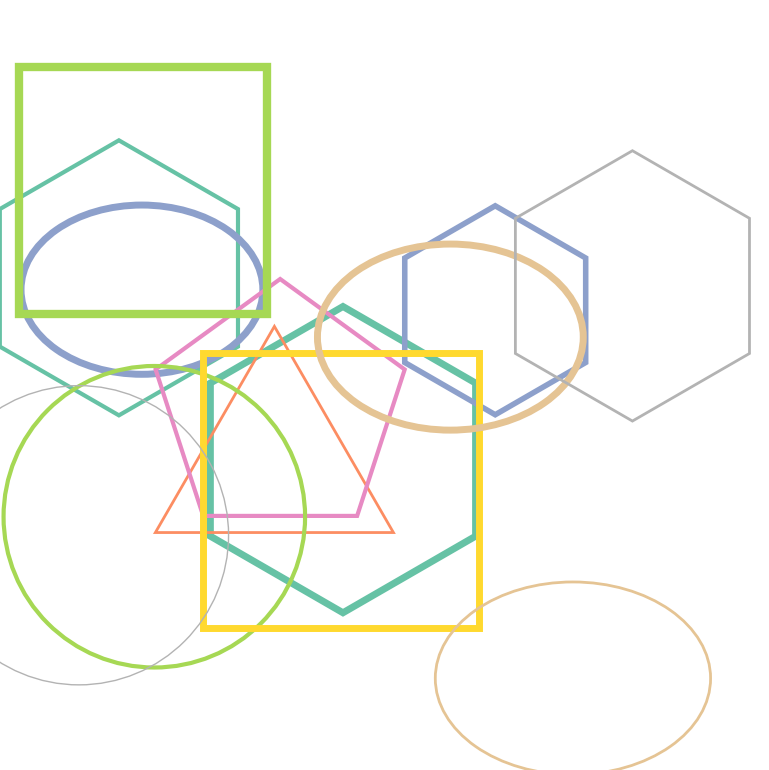[{"shape": "hexagon", "thickness": 1.5, "radius": 0.89, "center": [0.154, 0.639]}, {"shape": "hexagon", "thickness": 2.5, "radius": 0.99, "center": [0.445, 0.403]}, {"shape": "triangle", "thickness": 1, "radius": 0.89, "center": [0.356, 0.398]}, {"shape": "oval", "thickness": 2.5, "radius": 0.79, "center": [0.184, 0.624]}, {"shape": "hexagon", "thickness": 2, "radius": 0.68, "center": [0.643, 0.597]}, {"shape": "pentagon", "thickness": 1.5, "radius": 0.85, "center": [0.364, 0.468]}, {"shape": "square", "thickness": 3, "radius": 0.8, "center": [0.186, 0.753]}, {"shape": "circle", "thickness": 1.5, "radius": 0.98, "center": [0.2, 0.329]}, {"shape": "square", "thickness": 2.5, "radius": 0.89, "center": [0.443, 0.363]}, {"shape": "oval", "thickness": 1, "radius": 0.89, "center": [0.744, 0.119]}, {"shape": "oval", "thickness": 2.5, "radius": 0.86, "center": [0.585, 0.562]}, {"shape": "hexagon", "thickness": 1, "radius": 0.88, "center": [0.821, 0.629]}, {"shape": "circle", "thickness": 0.5, "radius": 0.97, "center": [0.103, 0.305]}]